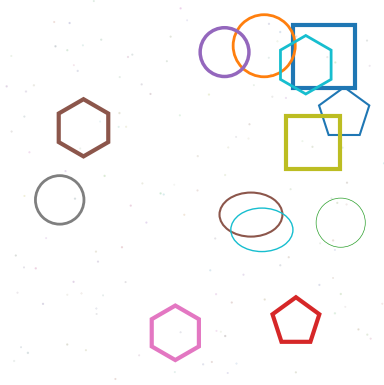[{"shape": "square", "thickness": 3, "radius": 0.4, "center": [0.841, 0.853]}, {"shape": "pentagon", "thickness": 1.5, "radius": 0.34, "center": [0.894, 0.705]}, {"shape": "circle", "thickness": 2, "radius": 0.4, "center": [0.686, 0.881]}, {"shape": "circle", "thickness": 0.5, "radius": 0.32, "center": [0.885, 0.422]}, {"shape": "pentagon", "thickness": 3, "radius": 0.32, "center": [0.769, 0.164]}, {"shape": "circle", "thickness": 2.5, "radius": 0.32, "center": [0.583, 0.865]}, {"shape": "hexagon", "thickness": 3, "radius": 0.37, "center": [0.217, 0.668]}, {"shape": "oval", "thickness": 1.5, "radius": 0.41, "center": [0.652, 0.443]}, {"shape": "hexagon", "thickness": 3, "radius": 0.35, "center": [0.455, 0.136]}, {"shape": "circle", "thickness": 2, "radius": 0.32, "center": [0.155, 0.481]}, {"shape": "square", "thickness": 3, "radius": 0.34, "center": [0.813, 0.629]}, {"shape": "hexagon", "thickness": 2, "radius": 0.38, "center": [0.794, 0.832]}, {"shape": "oval", "thickness": 1, "radius": 0.4, "center": [0.68, 0.403]}]